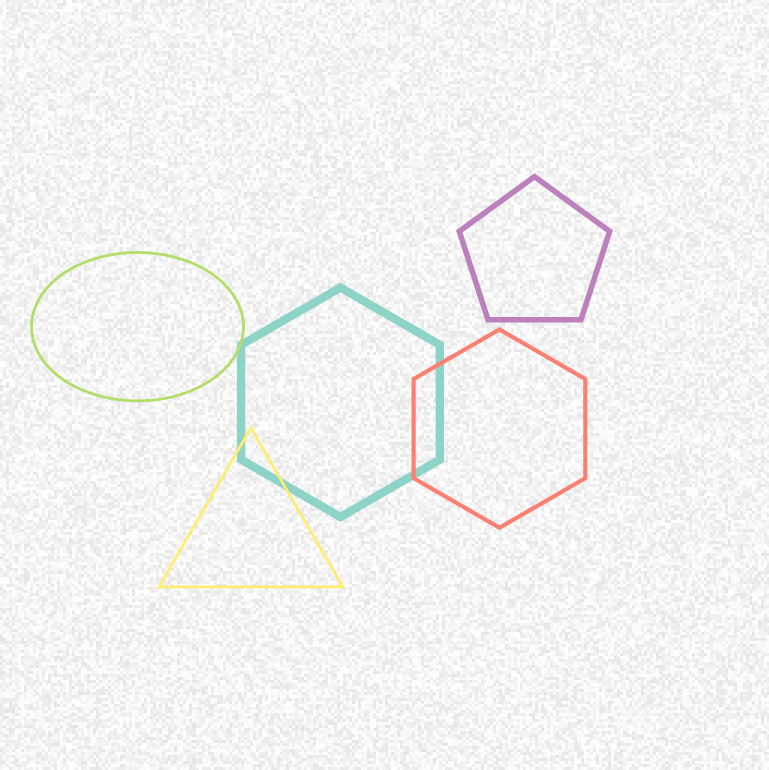[{"shape": "hexagon", "thickness": 3, "radius": 0.74, "center": [0.442, 0.478]}, {"shape": "hexagon", "thickness": 1.5, "radius": 0.64, "center": [0.649, 0.443]}, {"shape": "oval", "thickness": 1, "radius": 0.69, "center": [0.179, 0.576]}, {"shape": "pentagon", "thickness": 2, "radius": 0.51, "center": [0.694, 0.668]}, {"shape": "triangle", "thickness": 1, "radius": 0.69, "center": [0.326, 0.307]}]